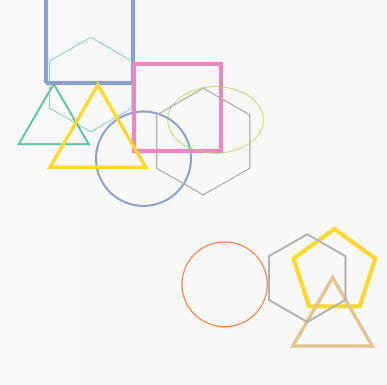[{"shape": "hexagon", "thickness": 0.5, "radius": 0.61, "center": [0.234, 0.78]}, {"shape": "triangle", "thickness": 1.5, "radius": 0.52, "center": [0.139, 0.678]}, {"shape": "circle", "thickness": 1, "radius": 0.55, "center": [0.58, 0.262]}, {"shape": "square", "thickness": 3, "radius": 0.56, "center": [0.231, 0.897]}, {"shape": "circle", "thickness": 1.5, "radius": 0.61, "center": [0.37, 0.588]}, {"shape": "square", "thickness": 3, "radius": 0.57, "center": [0.458, 0.721]}, {"shape": "oval", "thickness": 0.5, "radius": 0.62, "center": [0.556, 0.689]}, {"shape": "triangle", "thickness": 2.5, "radius": 0.71, "center": [0.253, 0.637]}, {"shape": "pentagon", "thickness": 3, "radius": 0.56, "center": [0.863, 0.294]}, {"shape": "triangle", "thickness": 2.5, "radius": 0.59, "center": [0.858, 0.16]}, {"shape": "hexagon", "thickness": 1.5, "radius": 0.57, "center": [0.793, 0.278]}, {"shape": "hexagon", "thickness": 1, "radius": 0.69, "center": [0.524, 0.632]}]